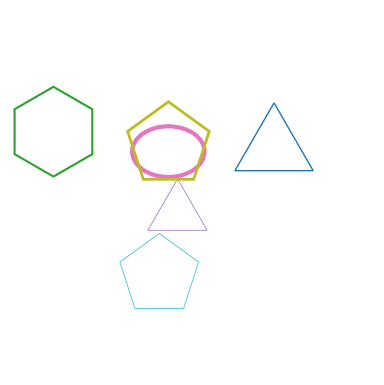[{"shape": "triangle", "thickness": 1, "radius": 0.59, "center": [0.712, 0.615]}, {"shape": "hexagon", "thickness": 1.5, "radius": 0.58, "center": [0.139, 0.658]}, {"shape": "triangle", "thickness": 0.5, "radius": 0.44, "center": [0.461, 0.446]}, {"shape": "oval", "thickness": 3, "radius": 0.47, "center": [0.437, 0.606]}, {"shape": "pentagon", "thickness": 2, "radius": 0.56, "center": [0.438, 0.624]}, {"shape": "pentagon", "thickness": 0.5, "radius": 0.54, "center": [0.414, 0.286]}]